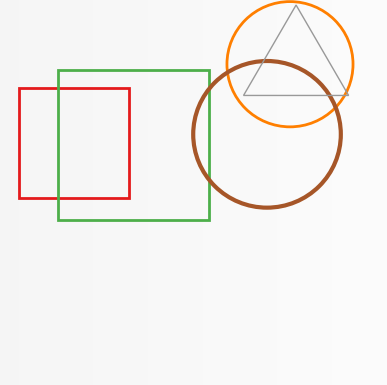[{"shape": "square", "thickness": 2, "radius": 0.71, "center": [0.191, 0.628]}, {"shape": "square", "thickness": 2, "radius": 0.98, "center": [0.345, 0.623]}, {"shape": "circle", "thickness": 2, "radius": 0.81, "center": [0.748, 0.833]}, {"shape": "circle", "thickness": 3, "radius": 0.95, "center": [0.689, 0.651]}, {"shape": "triangle", "thickness": 1, "radius": 0.78, "center": [0.764, 0.83]}]